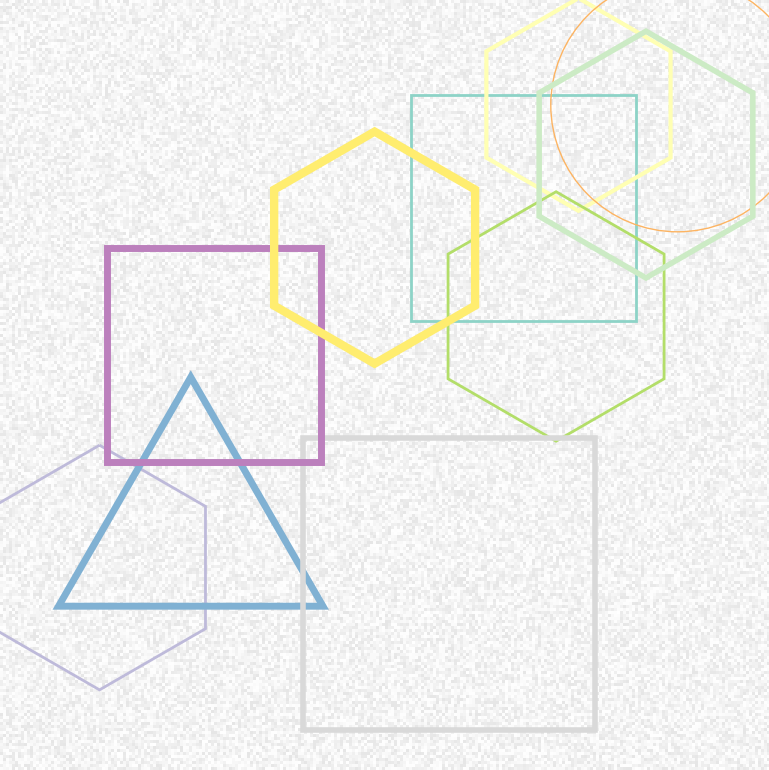[{"shape": "square", "thickness": 1, "radius": 0.73, "center": [0.68, 0.73]}, {"shape": "hexagon", "thickness": 1.5, "radius": 0.69, "center": [0.751, 0.864]}, {"shape": "hexagon", "thickness": 1, "radius": 0.79, "center": [0.129, 0.263]}, {"shape": "triangle", "thickness": 2.5, "radius": 0.99, "center": [0.248, 0.312]}, {"shape": "circle", "thickness": 0.5, "radius": 0.82, "center": [0.88, 0.864]}, {"shape": "hexagon", "thickness": 1, "radius": 0.81, "center": [0.722, 0.589]}, {"shape": "square", "thickness": 2, "radius": 0.95, "center": [0.583, 0.241]}, {"shape": "square", "thickness": 2.5, "radius": 0.7, "center": [0.278, 0.539]}, {"shape": "hexagon", "thickness": 2, "radius": 0.8, "center": [0.839, 0.799]}, {"shape": "hexagon", "thickness": 3, "radius": 0.75, "center": [0.487, 0.678]}]